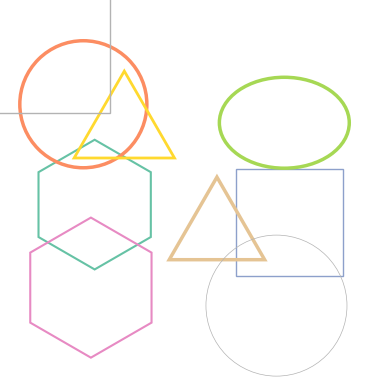[{"shape": "hexagon", "thickness": 1.5, "radius": 0.84, "center": [0.246, 0.469]}, {"shape": "circle", "thickness": 2.5, "radius": 0.82, "center": [0.216, 0.729]}, {"shape": "square", "thickness": 1, "radius": 0.7, "center": [0.751, 0.422]}, {"shape": "hexagon", "thickness": 1.5, "radius": 0.91, "center": [0.236, 0.253]}, {"shape": "oval", "thickness": 2.5, "radius": 0.84, "center": [0.738, 0.681]}, {"shape": "triangle", "thickness": 2, "radius": 0.75, "center": [0.323, 0.665]}, {"shape": "triangle", "thickness": 2.5, "radius": 0.72, "center": [0.563, 0.397]}, {"shape": "circle", "thickness": 0.5, "radius": 0.92, "center": [0.718, 0.206]}, {"shape": "square", "thickness": 1, "radius": 0.77, "center": [0.132, 0.858]}]